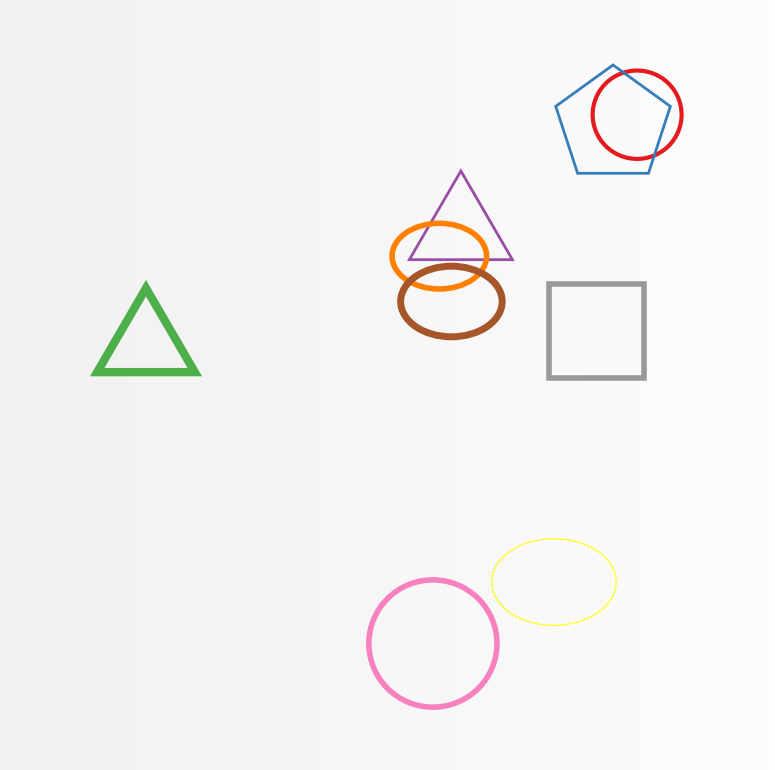[{"shape": "circle", "thickness": 1.5, "radius": 0.29, "center": [0.822, 0.851]}, {"shape": "pentagon", "thickness": 1, "radius": 0.39, "center": [0.791, 0.838]}, {"shape": "triangle", "thickness": 3, "radius": 0.36, "center": [0.188, 0.553]}, {"shape": "triangle", "thickness": 1, "radius": 0.38, "center": [0.595, 0.701]}, {"shape": "oval", "thickness": 2, "radius": 0.3, "center": [0.567, 0.667]}, {"shape": "oval", "thickness": 0.5, "radius": 0.4, "center": [0.715, 0.244]}, {"shape": "oval", "thickness": 2.5, "radius": 0.33, "center": [0.582, 0.608]}, {"shape": "circle", "thickness": 2, "radius": 0.41, "center": [0.559, 0.164]}, {"shape": "square", "thickness": 2, "radius": 0.31, "center": [0.769, 0.57]}]